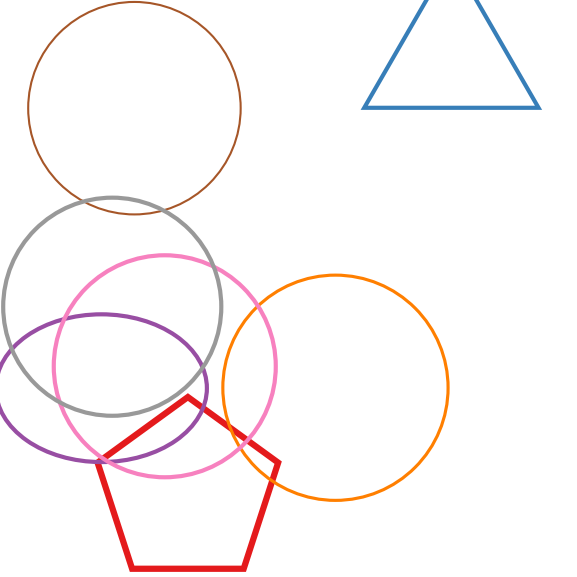[{"shape": "pentagon", "thickness": 3, "radius": 0.82, "center": [0.325, 0.147]}, {"shape": "triangle", "thickness": 2, "radius": 0.87, "center": [0.782, 0.9]}, {"shape": "oval", "thickness": 2, "radius": 0.91, "center": [0.176, 0.327]}, {"shape": "circle", "thickness": 1.5, "radius": 0.98, "center": [0.581, 0.328]}, {"shape": "circle", "thickness": 1, "radius": 0.92, "center": [0.233, 0.812]}, {"shape": "circle", "thickness": 2, "radius": 0.96, "center": [0.285, 0.365]}, {"shape": "circle", "thickness": 2, "radius": 0.94, "center": [0.194, 0.468]}]